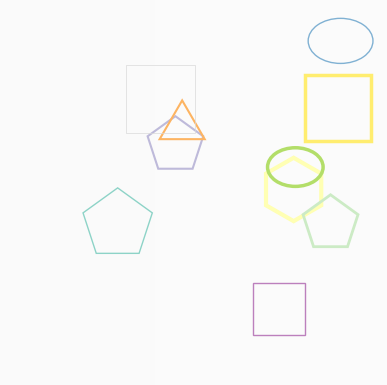[{"shape": "pentagon", "thickness": 1, "radius": 0.47, "center": [0.304, 0.418]}, {"shape": "hexagon", "thickness": 3, "radius": 0.41, "center": [0.758, 0.508]}, {"shape": "pentagon", "thickness": 1.5, "radius": 0.38, "center": [0.453, 0.623]}, {"shape": "oval", "thickness": 1, "radius": 0.42, "center": [0.879, 0.894]}, {"shape": "triangle", "thickness": 1.5, "radius": 0.34, "center": [0.47, 0.672]}, {"shape": "oval", "thickness": 2.5, "radius": 0.36, "center": [0.762, 0.566]}, {"shape": "square", "thickness": 0.5, "radius": 0.44, "center": [0.414, 0.744]}, {"shape": "square", "thickness": 1, "radius": 0.33, "center": [0.72, 0.197]}, {"shape": "pentagon", "thickness": 2, "radius": 0.37, "center": [0.853, 0.42]}, {"shape": "square", "thickness": 2.5, "radius": 0.43, "center": [0.872, 0.719]}]